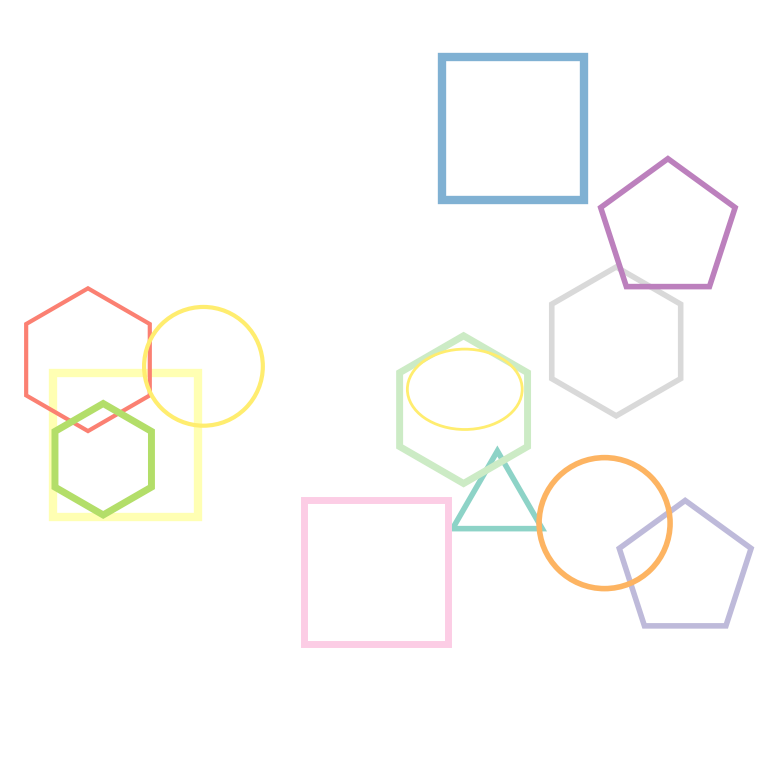[{"shape": "triangle", "thickness": 2, "radius": 0.34, "center": [0.646, 0.347]}, {"shape": "square", "thickness": 3, "radius": 0.47, "center": [0.163, 0.422]}, {"shape": "pentagon", "thickness": 2, "radius": 0.45, "center": [0.89, 0.26]}, {"shape": "hexagon", "thickness": 1.5, "radius": 0.46, "center": [0.114, 0.533]}, {"shape": "square", "thickness": 3, "radius": 0.46, "center": [0.666, 0.833]}, {"shape": "circle", "thickness": 2, "radius": 0.43, "center": [0.785, 0.321]}, {"shape": "hexagon", "thickness": 2.5, "radius": 0.36, "center": [0.134, 0.404]}, {"shape": "square", "thickness": 2.5, "radius": 0.47, "center": [0.488, 0.257]}, {"shape": "hexagon", "thickness": 2, "radius": 0.48, "center": [0.8, 0.557]}, {"shape": "pentagon", "thickness": 2, "radius": 0.46, "center": [0.867, 0.702]}, {"shape": "hexagon", "thickness": 2.5, "radius": 0.48, "center": [0.602, 0.468]}, {"shape": "circle", "thickness": 1.5, "radius": 0.39, "center": [0.264, 0.524]}, {"shape": "oval", "thickness": 1, "radius": 0.37, "center": [0.604, 0.494]}]